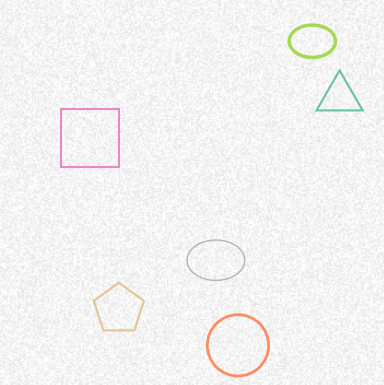[{"shape": "triangle", "thickness": 1.5, "radius": 0.35, "center": [0.882, 0.748]}, {"shape": "circle", "thickness": 2, "radius": 0.4, "center": [0.618, 0.103]}, {"shape": "square", "thickness": 1.5, "radius": 0.38, "center": [0.233, 0.642]}, {"shape": "oval", "thickness": 2.5, "radius": 0.3, "center": [0.811, 0.893]}, {"shape": "pentagon", "thickness": 1.5, "radius": 0.34, "center": [0.309, 0.197]}, {"shape": "oval", "thickness": 1, "radius": 0.37, "center": [0.561, 0.324]}]